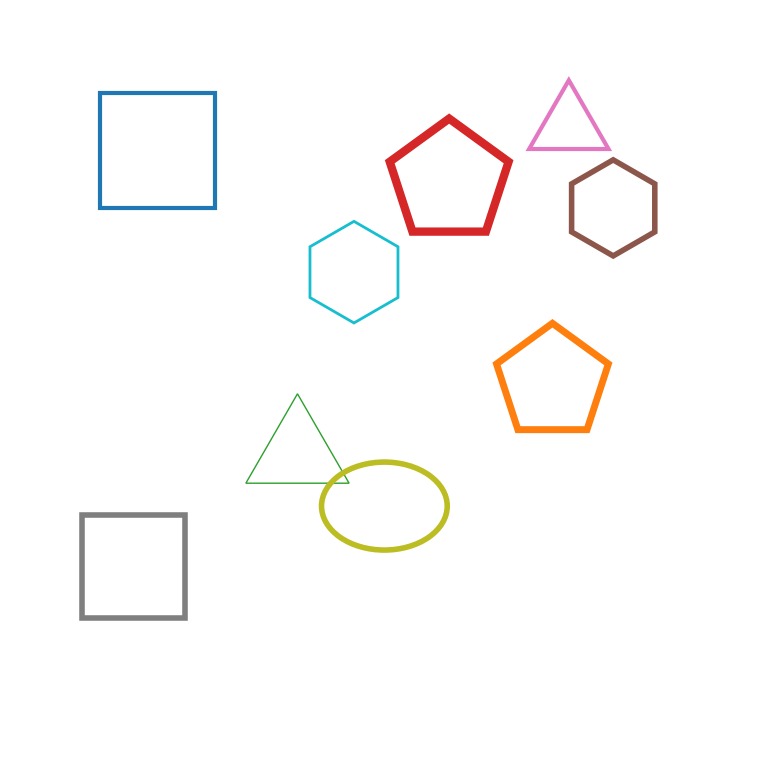[{"shape": "square", "thickness": 1.5, "radius": 0.37, "center": [0.205, 0.805]}, {"shape": "pentagon", "thickness": 2.5, "radius": 0.38, "center": [0.717, 0.504]}, {"shape": "triangle", "thickness": 0.5, "radius": 0.39, "center": [0.386, 0.411]}, {"shape": "pentagon", "thickness": 3, "radius": 0.41, "center": [0.583, 0.765]}, {"shape": "hexagon", "thickness": 2, "radius": 0.31, "center": [0.796, 0.73]}, {"shape": "triangle", "thickness": 1.5, "radius": 0.3, "center": [0.739, 0.836]}, {"shape": "square", "thickness": 2, "radius": 0.33, "center": [0.173, 0.265]}, {"shape": "oval", "thickness": 2, "radius": 0.41, "center": [0.499, 0.343]}, {"shape": "hexagon", "thickness": 1, "radius": 0.33, "center": [0.46, 0.647]}]